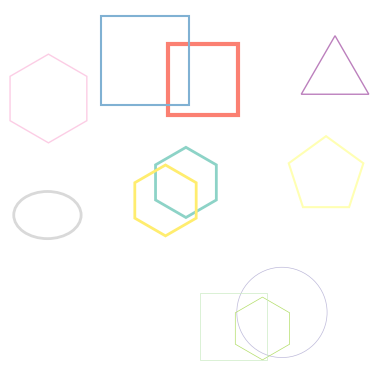[{"shape": "hexagon", "thickness": 2, "radius": 0.46, "center": [0.483, 0.526]}, {"shape": "pentagon", "thickness": 1.5, "radius": 0.51, "center": [0.847, 0.544]}, {"shape": "circle", "thickness": 0.5, "radius": 0.59, "center": [0.732, 0.189]}, {"shape": "square", "thickness": 3, "radius": 0.46, "center": [0.527, 0.794]}, {"shape": "square", "thickness": 1.5, "radius": 0.57, "center": [0.376, 0.843]}, {"shape": "hexagon", "thickness": 0.5, "radius": 0.41, "center": [0.682, 0.147]}, {"shape": "hexagon", "thickness": 1, "radius": 0.58, "center": [0.126, 0.744]}, {"shape": "oval", "thickness": 2, "radius": 0.44, "center": [0.123, 0.441]}, {"shape": "triangle", "thickness": 1, "radius": 0.51, "center": [0.87, 0.806]}, {"shape": "square", "thickness": 0.5, "radius": 0.43, "center": [0.607, 0.152]}, {"shape": "hexagon", "thickness": 2, "radius": 0.46, "center": [0.43, 0.479]}]